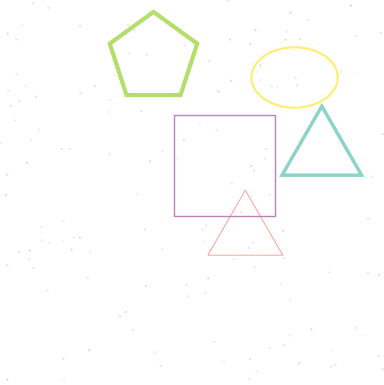[{"shape": "triangle", "thickness": 2.5, "radius": 0.6, "center": [0.836, 0.605]}, {"shape": "triangle", "thickness": 0.5, "radius": 0.56, "center": [0.637, 0.393]}, {"shape": "pentagon", "thickness": 3, "radius": 0.6, "center": [0.399, 0.85]}, {"shape": "square", "thickness": 1, "radius": 0.66, "center": [0.583, 0.571]}, {"shape": "oval", "thickness": 1.5, "radius": 0.56, "center": [0.765, 0.799]}]